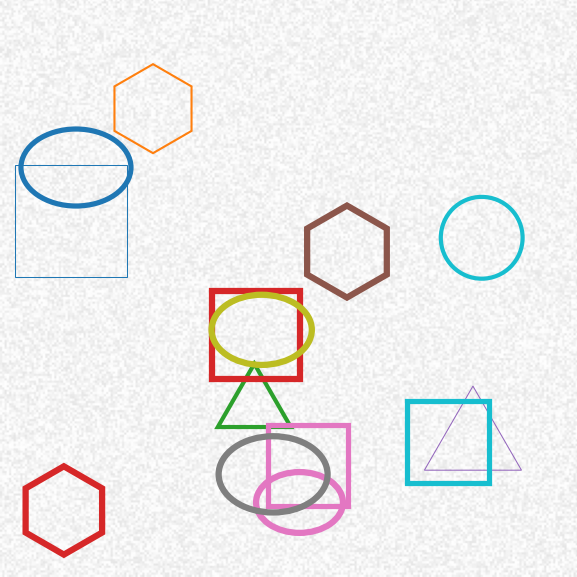[{"shape": "oval", "thickness": 2.5, "radius": 0.48, "center": [0.132, 0.709]}, {"shape": "square", "thickness": 0.5, "radius": 0.49, "center": [0.122, 0.616]}, {"shape": "hexagon", "thickness": 1, "radius": 0.39, "center": [0.265, 0.811]}, {"shape": "triangle", "thickness": 2, "radius": 0.36, "center": [0.44, 0.296]}, {"shape": "square", "thickness": 3, "radius": 0.38, "center": [0.444, 0.419]}, {"shape": "hexagon", "thickness": 3, "radius": 0.38, "center": [0.111, 0.115]}, {"shape": "triangle", "thickness": 0.5, "radius": 0.49, "center": [0.819, 0.233]}, {"shape": "hexagon", "thickness": 3, "radius": 0.4, "center": [0.601, 0.564]}, {"shape": "square", "thickness": 2.5, "radius": 0.35, "center": [0.534, 0.193]}, {"shape": "oval", "thickness": 3, "radius": 0.38, "center": [0.519, 0.129]}, {"shape": "oval", "thickness": 3, "radius": 0.47, "center": [0.473, 0.178]}, {"shape": "oval", "thickness": 3, "radius": 0.43, "center": [0.453, 0.428]}, {"shape": "circle", "thickness": 2, "radius": 0.35, "center": [0.834, 0.587]}, {"shape": "square", "thickness": 2.5, "radius": 0.36, "center": [0.775, 0.233]}]